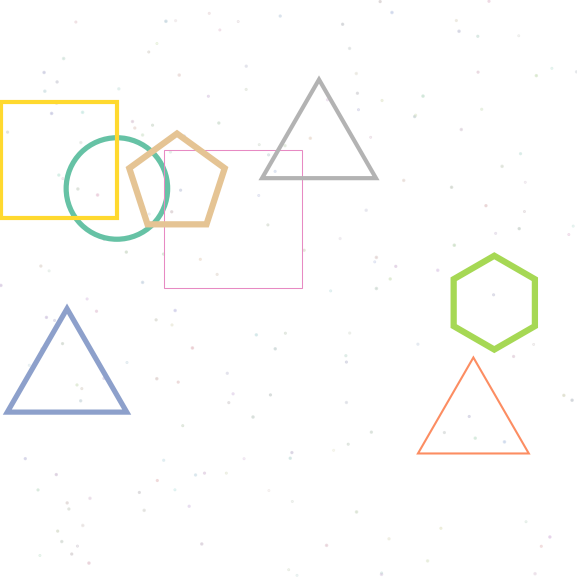[{"shape": "circle", "thickness": 2.5, "radius": 0.44, "center": [0.202, 0.673]}, {"shape": "triangle", "thickness": 1, "radius": 0.55, "center": [0.82, 0.269]}, {"shape": "triangle", "thickness": 2.5, "radius": 0.6, "center": [0.116, 0.345]}, {"shape": "square", "thickness": 0.5, "radius": 0.6, "center": [0.404, 0.62]}, {"shape": "hexagon", "thickness": 3, "radius": 0.41, "center": [0.856, 0.475]}, {"shape": "square", "thickness": 2, "radius": 0.5, "center": [0.103, 0.721]}, {"shape": "pentagon", "thickness": 3, "radius": 0.43, "center": [0.306, 0.681]}, {"shape": "triangle", "thickness": 2, "radius": 0.57, "center": [0.552, 0.748]}]